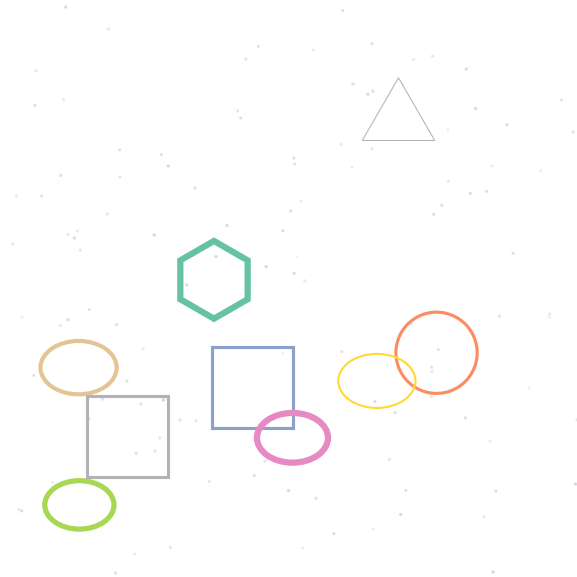[{"shape": "hexagon", "thickness": 3, "radius": 0.34, "center": [0.371, 0.515]}, {"shape": "circle", "thickness": 1.5, "radius": 0.35, "center": [0.756, 0.388]}, {"shape": "square", "thickness": 1.5, "radius": 0.35, "center": [0.438, 0.328]}, {"shape": "oval", "thickness": 3, "radius": 0.31, "center": [0.506, 0.241]}, {"shape": "oval", "thickness": 2.5, "radius": 0.3, "center": [0.137, 0.125]}, {"shape": "oval", "thickness": 1, "radius": 0.33, "center": [0.653, 0.34]}, {"shape": "oval", "thickness": 2, "radius": 0.33, "center": [0.136, 0.363]}, {"shape": "square", "thickness": 1.5, "radius": 0.35, "center": [0.22, 0.244]}, {"shape": "triangle", "thickness": 0.5, "radius": 0.36, "center": [0.69, 0.792]}]